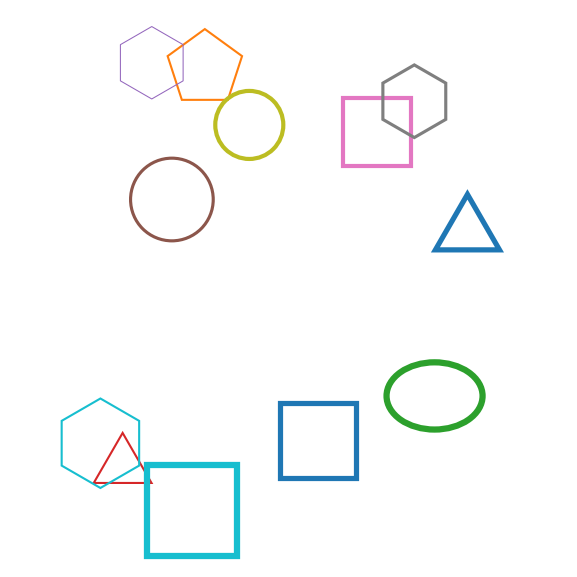[{"shape": "triangle", "thickness": 2.5, "radius": 0.32, "center": [0.809, 0.598]}, {"shape": "square", "thickness": 2.5, "radius": 0.33, "center": [0.551, 0.237]}, {"shape": "pentagon", "thickness": 1, "radius": 0.34, "center": [0.355, 0.881]}, {"shape": "oval", "thickness": 3, "radius": 0.42, "center": [0.752, 0.314]}, {"shape": "triangle", "thickness": 1, "radius": 0.29, "center": [0.212, 0.192]}, {"shape": "hexagon", "thickness": 0.5, "radius": 0.31, "center": [0.263, 0.89]}, {"shape": "circle", "thickness": 1.5, "radius": 0.36, "center": [0.298, 0.654]}, {"shape": "square", "thickness": 2, "radius": 0.3, "center": [0.653, 0.771]}, {"shape": "hexagon", "thickness": 1.5, "radius": 0.31, "center": [0.717, 0.824]}, {"shape": "circle", "thickness": 2, "radius": 0.29, "center": [0.432, 0.783]}, {"shape": "square", "thickness": 3, "radius": 0.39, "center": [0.333, 0.115]}, {"shape": "hexagon", "thickness": 1, "radius": 0.39, "center": [0.174, 0.232]}]